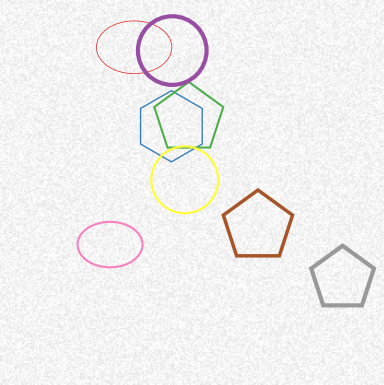[{"shape": "oval", "thickness": 0.5, "radius": 0.49, "center": [0.348, 0.877]}, {"shape": "hexagon", "thickness": 1, "radius": 0.46, "center": [0.445, 0.672]}, {"shape": "pentagon", "thickness": 1.5, "radius": 0.47, "center": [0.49, 0.693]}, {"shape": "circle", "thickness": 3, "radius": 0.45, "center": [0.447, 0.869]}, {"shape": "circle", "thickness": 1.5, "radius": 0.43, "center": [0.48, 0.533]}, {"shape": "pentagon", "thickness": 2.5, "radius": 0.47, "center": [0.67, 0.412]}, {"shape": "oval", "thickness": 1.5, "radius": 0.42, "center": [0.286, 0.365]}, {"shape": "pentagon", "thickness": 3, "radius": 0.43, "center": [0.89, 0.276]}]